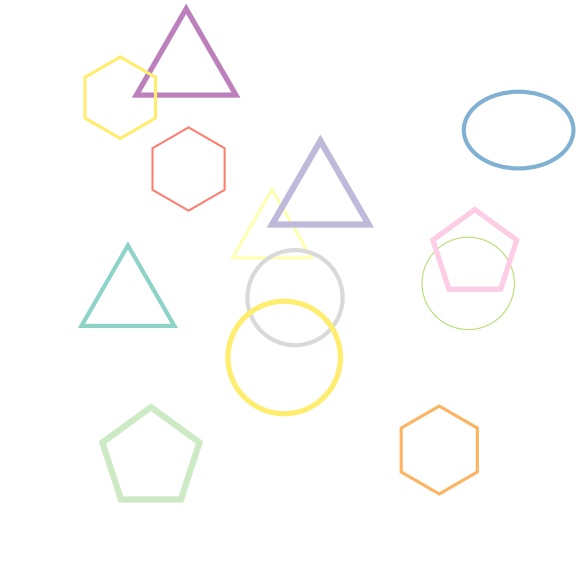[{"shape": "triangle", "thickness": 2, "radius": 0.46, "center": [0.222, 0.481]}, {"shape": "triangle", "thickness": 1.5, "radius": 0.39, "center": [0.471, 0.592]}, {"shape": "triangle", "thickness": 3, "radius": 0.48, "center": [0.555, 0.659]}, {"shape": "hexagon", "thickness": 1, "radius": 0.36, "center": [0.327, 0.706]}, {"shape": "oval", "thickness": 2, "radius": 0.47, "center": [0.898, 0.774]}, {"shape": "hexagon", "thickness": 1.5, "radius": 0.38, "center": [0.761, 0.22]}, {"shape": "circle", "thickness": 0.5, "radius": 0.4, "center": [0.811, 0.508]}, {"shape": "pentagon", "thickness": 2.5, "radius": 0.38, "center": [0.822, 0.56]}, {"shape": "circle", "thickness": 2, "radius": 0.41, "center": [0.511, 0.484]}, {"shape": "triangle", "thickness": 2.5, "radius": 0.5, "center": [0.322, 0.884]}, {"shape": "pentagon", "thickness": 3, "radius": 0.44, "center": [0.261, 0.206]}, {"shape": "hexagon", "thickness": 1.5, "radius": 0.35, "center": [0.208, 0.83]}, {"shape": "circle", "thickness": 2.5, "radius": 0.49, "center": [0.492, 0.38]}]